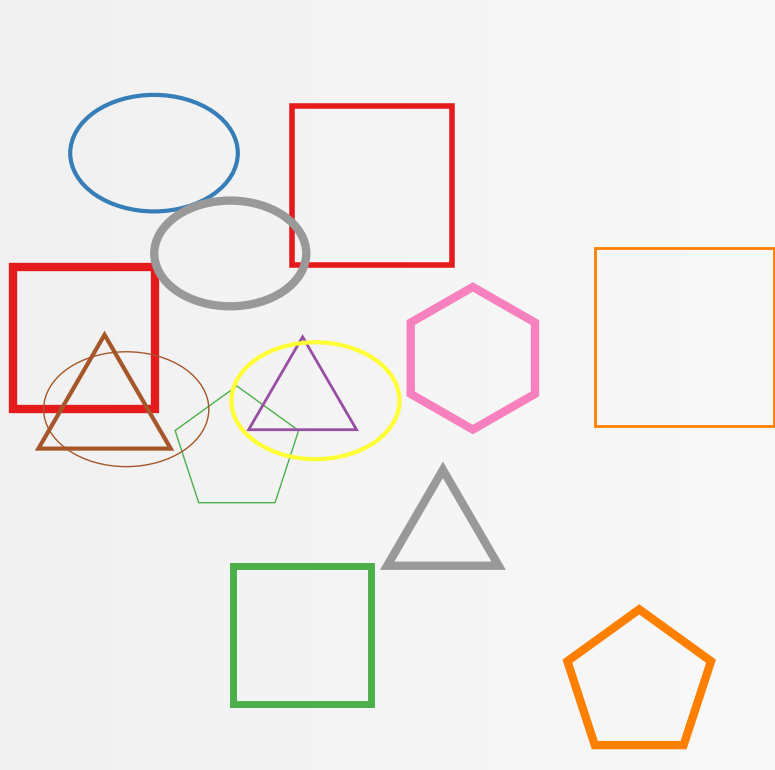[{"shape": "square", "thickness": 2, "radius": 0.52, "center": [0.48, 0.759]}, {"shape": "square", "thickness": 3, "radius": 0.46, "center": [0.108, 0.561]}, {"shape": "oval", "thickness": 1.5, "radius": 0.54, "center": [0.199, 0.801]}, {"shape": "square", "thickness": 2.5, "radius": 0.45, "center": [0.39, 0.175]}, {"shape": "pentagon", "thickness": 0.5, "radius": 0.42, "center": [0.306, 0.415]}, {"shape": "triangle", "thickness": 1, "radius": 0.4, "center": [0.39, 0.482]}, {"shape": "pentagon", "thickness": 3, "radius": 0.49, "center": [0.825, 0.111]}, {"shape": "square", "thickness": 1, "radius": 0.58, "center": [0.883, 0.562]}, {"shape": "oval", "thickness": 1.5, "radius": 0.54, "center": [0.407, 0.48]}, {"shape": "oval", "thickness": 0.5, "radius": 0.53, "center": [0.163, 0.469]}, {"shape": "triangle", "thickness": 1.5, "radius": 0.49, "center": [0.135, 0.467]}, {"shape": "hexagon", "thickness": 3, "radius": 0.46, "center": [0.61, 0.535]}, {"shape": "oval", "thickness": 3, "radius": 0.49, "center": [0.297, 0.671]}, {"shape": "triangle", "thickness": 3, "radius": 0.42, "center": [0.572, 0.307]}]